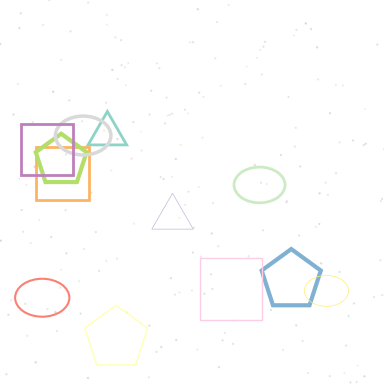[{"shape": "triangle", "thickness": 2, "radius": 0.29, "center": [0.279, 0.653]}, {"shape": "pentagon", "thickness": 1, "radius": 0.43, "center": [0.302, 0.121]}, {"shape": "triangle", "thickness": 0.5, "radius": 0.31, "center": [0.448, 0.436]}, {"shape": "oval", "thickness": 1.5, "radius": 0.35, "center": [0.11, 0.227]}, {"shape": "pentagon", "thickness": 3, "radius": 0.4, "center": [0.756, 0.272]}, {"shape": "square", "thickness": 2, "radius": 0.35, "center": [0.162, 0.55]}, {"shape": "pentagon", "thickness": 3, "radius": 0.35, "center": [0.159, 0.583]}, {"shape": "square", "thickness": 1, "radius": 0.4, "center": [0.6, 0.25]}, {"shape": "oval", "thickness": 2.5, "radius": 0.36, "center": [0.216, 0.648]}, {"shape": "square", "thickness": 2, "radius": 0.33, "center": [0.122, 0.611]}, {"shape": "oval", "thickness": 2, "radius": 0.33, "center": [0.674, 0.52]}, {"shape": "oval", "thickness": 0.5, "radius": 0.29, "center": [0.848, 0.244]}]